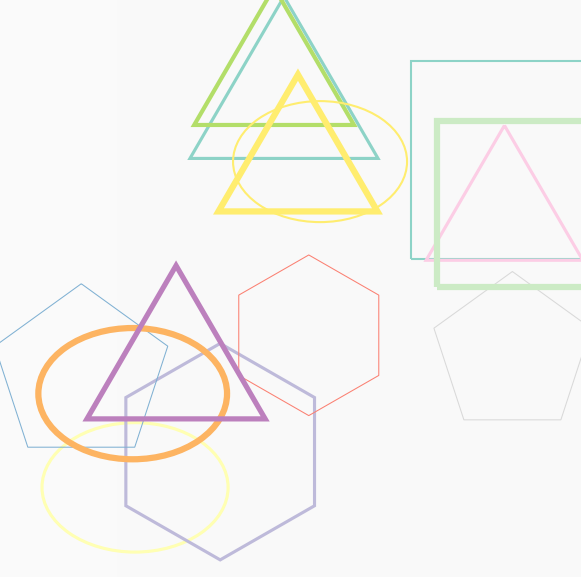[{"shape": "square", "thickness": 1, "radius": 0.86, "center": [0.878, 0.722]}, {"shape": "triangle", "thickness": 1.5, "radius": 0.93, "center": [0.489, 0.818]}, {"shape": "oval", "thickness": 1.5, "radius": 0.8, "center": [0.232, 0.155]}, {"shape": "hexagon", "thickness": 1.5, "radius": 0.94, "center": [0.379, 0.217]}, {"shape": "hexagon", "thickness": 0.5, "radius": 0.7, "center": [0.531, 0.419]}, {"shape": "pentagon", "thickness": 0.5, "radius": 0.78, "center": [0.14, 0.351]}, {"shape": "oval", "thickness": 3, "radius": 0.81, "center": [0.228, 0.317]}, {"shape": "triangle", "thickness": 2, "radius": 0.79, "center": [0.472, 0.862]}, {"shape": "triangle", "thickness": 1.5, "radius": 0.78, "center": [0.868, 0.626]}, {"shape": "pentagon", "thickness": 0.5, "radius": 0.71, "center": [0.882, 0.387]}, {"shape": "triangle", "thickness": 2.5, "radius": 0.88, "center": [0.303, 0.362]}, {"shape": "square", "thickness": 3, "radius": 0.72, "center": [0.896, 0.646]}, {"shape": "oval", "thickness": 1, "radius": 0.75, "center": [0.551, 0.719]}, {"shape": "triangle", "thickness": 3, "radius": 0.79, "center": [0.513, 0.712]}]